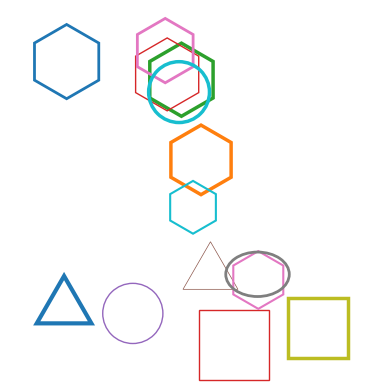[{"shape": "triangle", "thickness": 3, "radius": 0.41, "center": [0.166, 0.201]}, {"shape": "hexagon", "thickness": 2, "radius": 0.48, "center": [0.173, 0.84]}, {"shape": "hexagon", "thickness": 2.5, "radius": 0.45, "center": [0.522, 0.585]}, {"shape": "hexagon", "thickness": 2.5, "radius": 0.47, "center": [0.471, 0.793]}, {"shape": "square", "thickness": 1, "radius": 0.45, "center": [0.608, 0.105]}, {"shape": "hexagon", "thickness": 1, "radius": 0.47, "center": [0.434, 0.807]}, {"shape": "circle", "thickness": 1, "radius": 0.39, "center": [0.345, 0.186]}, {"shape": "triangle", "thickness": 0.5, "radius": 0.41, "center": [0.547, 0.29]}, {"shape": "hexagon", "thickness": 1.5, "radius": 0.37, "center": [0.671, 0.273]}, {"shape": "hexagon", "thickness": 2, "radius": 0.42, "center": [0.429, 0.869]}, {"shape": "oval", "thickness": 2, "radius": 0.41, "center": [0.669, 0.288]}, {"shape": "square", "thickness": 2.5, "radius": 0.39, "center": [0.826, 0.148]}, {"shape": "circle", "thickness": 2.5, "radius": 0.4, "center": [0.465, 0.761]}, {"shape": "hexagon", "thickness": 1.5, "radius": 0.34, "center": [0.501, 0.462]}]